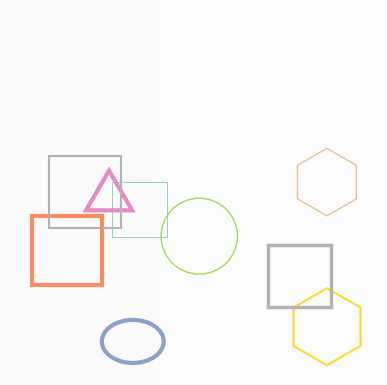[{"shape": "square", "thickness": 0.5, "radius": 0.35, "center": [0.361, 0.455]}, {"shape": "square", "thickness": 3, "radius": 0.45, "center": [0.174, 0.349]}, {"shape": "oval", "thickness": 3, "radius": 0.4, "center": [0.343, 0.113]}, {"shape": "triangle", "thickness": 3, "radius": 0.34, "center": [0.281, 0.488]}, {"shape": "circle", "thickness": 1, "radius": 0.49, "center": [0.514, 0.387]}, {"shape": "hexagon", "thickness": 1.5, "radius": 0.5, "center": [0.844, 0.151]}, {"shape": "hexagon", "thickness": 1, "radius": 0.44, "center": [0.844, 0.527]}, {"shape": "square", "thickness": 2.5, "radius": 0.41, "center": [0.772, 0.283]}, {"shape": "square", "thickness": 1.5, "radius": 0.47, "center": [0.219, 0.502]}]